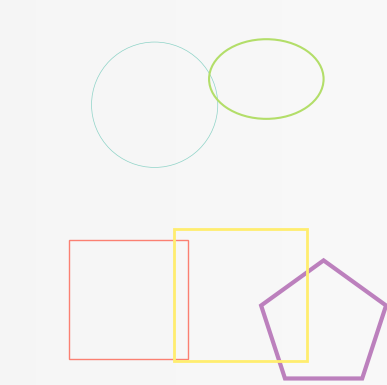[{"shape": "circle", "thickness": 0.5, "radius": 0.81, "center": [0.399, 0.728]}, {"shape": "square", "thickness": 1, "radius": 0.77, "center": [0.332, 0.223]}, {"shape": "oval", "thickness": 1.5, "radius": 0.74, "center": [0.687, 0.795]}, {"shape": "pentagon", "thickness": 3, "radius": 0.85, "center": [0.835, 0.154]}, {"shape": "square", "thickness": 2, "radius": 0.86, "center": [0.621, 0.233]}]